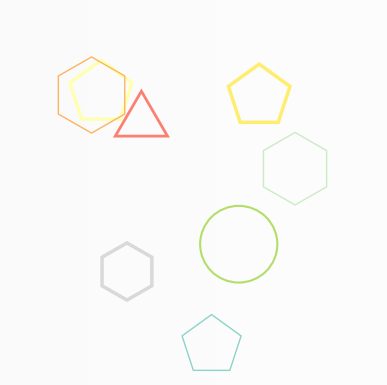[{"shape": "pentagon", "thickness": 1, "radius": 0.4, "center": [0.546, 0.103]}, {"shape": "pentagon", "thickness": 2.5, "radius": 0.42, "center": [0.26, 0.759]}, {"shape": "triangle", "thickness": 2, "radius": 0.39, "center": [0.365, 0.685]}, {"shape": "hexagon", "thickness": 1, "radius": 0.49, "center": [0.236, 0.753]}, {"shape": "circle", "thickness": 1.5, "radius": 0.5, "center": [0.616, 0.366]}, {"shape": "hexagon", "thickness": 2.5, "radius": 0.37, "center": [0.328, 0.295]}, {"shape": "hexagon", "thickness": 1, "radius": 0.47, "center": [0.761, 0.562]}, {"shape": "pentagon", "thickness": 2.5, "radius": 0.42, "center": [0.669, 0.75]}]